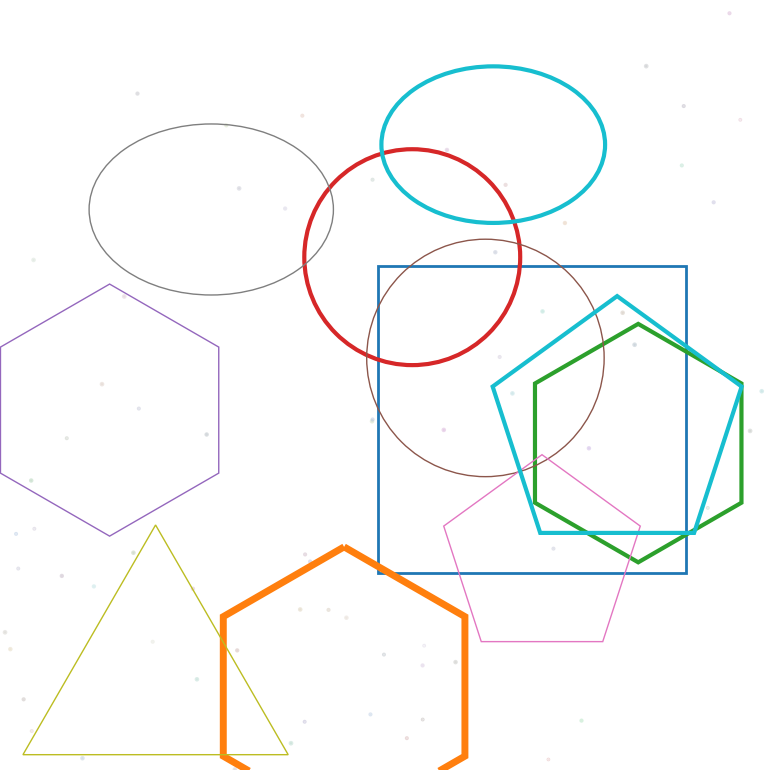[{"shape": "square", "thickness": 1, "radius": 1.0, "center": [0.691, 0.455]}, {"shape": "hexagon", "thickness": 2.5, "radius": 0.91, "center": [0.447, 0.109]}, {"shape": "hexagon", "thickness": 1.5, "radius": 0.77, "center": [0.829, 0.425]}, {"shape": "circle", "thickness": 1.5, "radius": 0.7, "center": [0.535, 0.666]}, {"shape": "hexagon", "thickness": 0.5, "radius": 0.82, "center": [0.142, 0.467]}, {"shape": "circle", "thickness": 0.5, "radius": 0.77, "center": [0.63, 0.535]}, {"shape": "pentagon", "thickness": 0.5, "radius": 0.67, "center": [0.704, 0.275]}, {"shape": "oval", "thickness": 0.5, "radius": 0.79, "center": [0.274, 0.728]}, {"shape": "triangle", "thickness": 0.5, "radius": 0.99, "center": [0.202, 0.119]}, {"shape": "pentagon", "thickness": 1.5, "radius": 0.85, "center": [0.801, 0.445]}, {"shape": "oval", "thickness": 1.5, "radius": 0.73, "center": [0.641, 0.812]}]